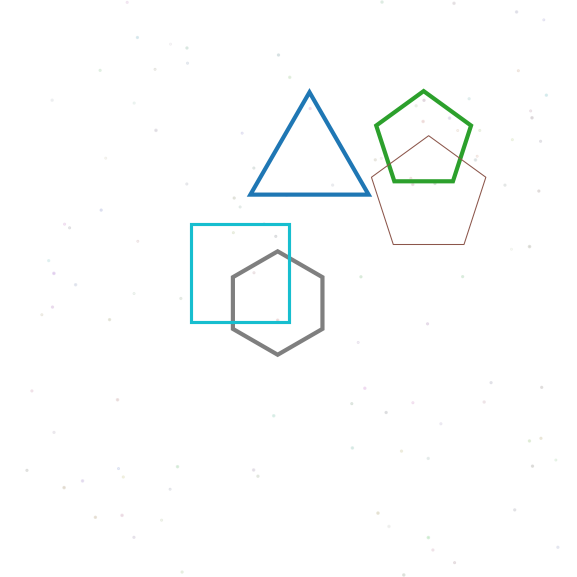[{"shape": "triangle", "thickness": 2, "radius": 0.59, "center": [0.536, 0.721]}, {"shape": "pentagon", "thickness": 2, "radius": 0.43, "center": [0.734, 0.755]}, {"shape": "pentagon", "thickness": 0.5, "radius": 0.52, "center": [0.742, 0.66]}, {"shape": "hexagon", "thickness": 2, "radius": 0.45, "center": [0.481, 0.474]}, {"shape": "square", "thickness": 1.5, "radius": 0.43, "center": [0.415, 0.526]}]